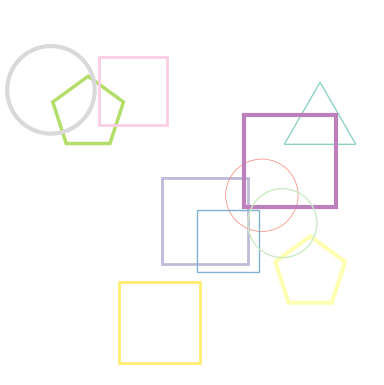[{"shape": "triangle", "thickness": 1, "radius": 0.54, "center": [0.831, 0.679]}, {"shape": "pentagon", "thickness": 3, "radius": 0.48, "center": [0.806, 0.291]}, {"shape": "square", "thickness": 2, "radius": 0.56, "center": [0.533, 0.425]}, {"shape": "circle", "thickness": 0.5, "radius": 0.47, "center": [0.68, 0.493]}, {"shape": "square", "thickness": 1, "radius": 0.4, "center": [0.592, 0.374]}, {"shape": "pentagon", "thickness": 2.5, "radius": 0.48, "center": [0.229, 0.705]}, {"shape": "square", "thickness": 2, "radius": 0.44, "center": [0.346, 0.764]}, {"shape": "circle", "thickness": 3, "radius": 0.57, "center": [0.132, 0.767]}, {"shape": "square", "thickness": 3, "radius": 0.6, "center": [0.753, 0.581]}, {"shape": "circle", "thickness": 1, "radius": 0.45, "center": [0.733, 0.42]}, {"shape": "square", "thickness": 2, "radius": 0.53, "center": [0.415, 0.162]}]